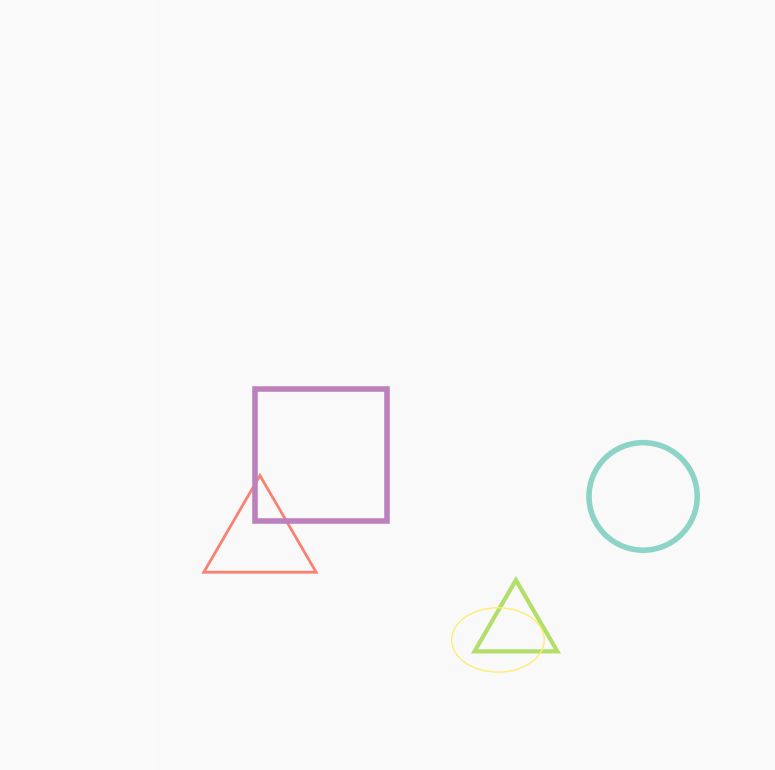[{"shape": "circle", "thickness": 2, "radius": 0.35, "center": [0.83, 0.355]}, {"shape": "triangle", "thickness": 1, "radius": 0.42, "center": [0.335, 0.299]}, {"shape": "triangle", "thickness": 1.5, "radius": 0.31, "center": [0.666, 0.185]}, {"shape": "square", "thickness": 2, "radius": 0.43, "center": [0.414, 0.409]}, {"shape": "oval", "thickness": 0.5, "radius": 0.3, "center": [0.642, 0.169]}]